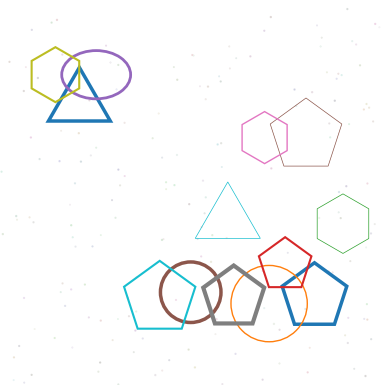[{"shape": "pentagon", "thickness": 2.5, "radius": 0.44, "center": [0.817, 0.229]}, {"shape": "triangle", "thickness": 2.5, "radius": 0.46, "center": [0.206, 0.732]}, {"shape": "circle", "thickness": 1, "radius": 0.5, "center": [0.699, 0.211]}, {"shape": "hexagon", "thickness": 0.5, "radius": 0.39, "center": [0.891, 0.419]}, {"shape": "pentagon", "thickness": 1.5, "radius": 0.36, "center": [0.741, 0.312]}, {"shape": "oval", "thickness": 2, "radius": 0.45, "center": [0.25, 0.806]}, {"shape": "pentagon", "thickness": 0.5, "radius": 0.49, "center": [0.795, 0.648]}, {"shape": "circle", "thickness": 2.5, "radius": 0.39, "center": [0.495, 0.241]}, {"shape": "hexagon", "thickness": 1, "radius": 0.34, "center": [0.687, 0.643]}, {"shape": "pentagon", "thickness": 3, "radius": 0.42, "center": [0.607, 0.227]}, {"shape": "hexagon", "thickness": 1.5, "radius": 0.36, "center": [0.144, 0.806]}, {"shape": "triangle", "thickness": 0.5, "radius": 0.49, "center": [0.592, 0.43]}, {"shape": "pentagon", "thickness": 1.5, "radius": 0.49, "center": [0.415, 0.225]}]